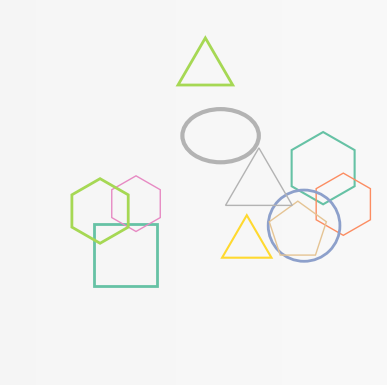[{"shape": "square", "thickness": 2, "radius": 0.4, "center": [0.324, 0.337]}, {"shape": "hexagon", "thickness": 1.5, "radius": 0.47, "center": [0.834, 0.563]}, {"shape": "hexagon", "thickness": 1, "radius": 0.4, "center": [0.886, 0.47]}, {"shape": "circle", "thickness": 2, "radius": 0.46, "center": [0.785, 0.414]}, {"shape": "hexagon", "thickness": 1, "radius": 0.36, "center": [0.351, 0.471]}, {"shape": "triangle", "thickness": 2, "radius": 0.41, "center": [0.53, 0.82]}, {"shape": "hexagon", "thickness": 2, "radius": 0.42, "center": [0.258, 0.452]}, {"shape": "triangle", "thickness": 1.5, "radius": 0.37, "center": [0.637, 0.367]}, {"shape": "pentagon", "thickness": 1, "radius": 0.39, "center": [0.769, 0.4]}, {"shape": "triangle", "thickness": 1, "radius": 0.5, "center": [0.668, 0.516]}, {"shape": "oval", "thickness": 3, "radius": 0.49, "center": [0.569, 0.648]}]